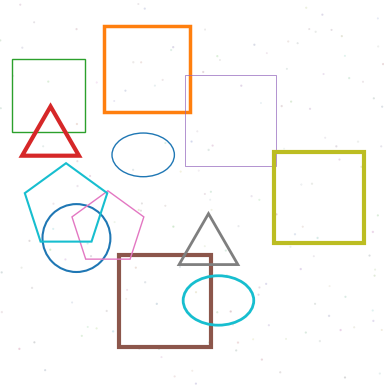[{"shape": "circle", "thickness": 1.5, "radius": 0.44, "center": [0.199, 0.382]}, {"shape": "oval", "thickness": 1, "radius": 0.41, "center": [0.372, 0.598]}, {"shape": "square", "thickness": 2.5, "radius": 0.56, "center": [0.383, 0.82]}, {"shape": "square", "thickness": 1, "radius": 0.47, "center": [0.125, 0.752]}, {"shape": "triangle", "thickness": 3, "radius": 0.43, "center": [0.131, 0.638]}, {"shape": "square", "thickness": 0.5, "radius": 0.59, "center": [0.599, 0.687]}, {"shape": "square", "thickness": 3, "radius": 0.6, "center": [0.427, 0.219]}, {"shape": "pentagon", "thickness": 1, "radius": 0.49, "center": [0.28, 0.406]}, {"shape": "triangle", "thickness": 2, "radius": 0.44, "center": [0.542, 0.357]}, {"shape": "square", "thickness": 3, "radius": 0.59, "center": [0.829, 0.487]}, {"shape": "pentagon", "thickness": 1.5, "radius": 0.56, "center": [0.172, 0.464]}, {"shape": "oval", "thickness": 2, "radius": 0.46, "center": [0.567, 0.22]}]